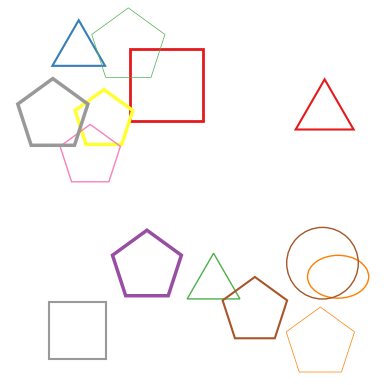[{"shape": "square", "thickness": 2, "radius": 0.47, "center": [0.433, 0.779]}, {"shape": "triangle", "thickness": 1.5, "radius": 0.43, "center": [0.843, 0.707]}, {"shape": "triangle", "thickness": 1.5, "radius": 0.39, "center": [0.204, 0.869]}, {"shape": "triangle", "thickness": 1, "radius": 0.4, "center": [0.555, 0.263]}, {"shape": "pentagon", "thickness": 0.5, "radius": 0.5, "center": [0.333, 0.88]}, {"shape": "pentagon", "thickness": 2.5, "radius": 0.47, "center": [0.382, 0.308]}, {"shape": "oval", "thickness": 1, "radius": 0.4, "center": [0.878, 0.281]}, {"shape": "pentagon", "thickness": 0.5, "radius": 0.47, "center": [0.832, 0.109]}, {"shape": "pentagon", "thickness": 2.5, "radius": 0.39, "center": [0.27, 0.689]}, {"shape": "circle", "thickness": 1, "radius": 0.46, "center": [0.838, 0.316]}, {"shape": "pentagon", "thickness": 1.5, "radius": 0.44, "center": [0.662, 0.193]}, {"shape": "pentagon", "thickness": 1, "radius": 0.41, "center": [0.234, 0.594]}, {"shape": "square", "thickness": 1.5, "radius": 0.37, "center": [0.201, 0.141]}, {"shape": "pentagon", "thickness": 2.5, "radius": 0.48, "center": [0.137, 0.7]}]